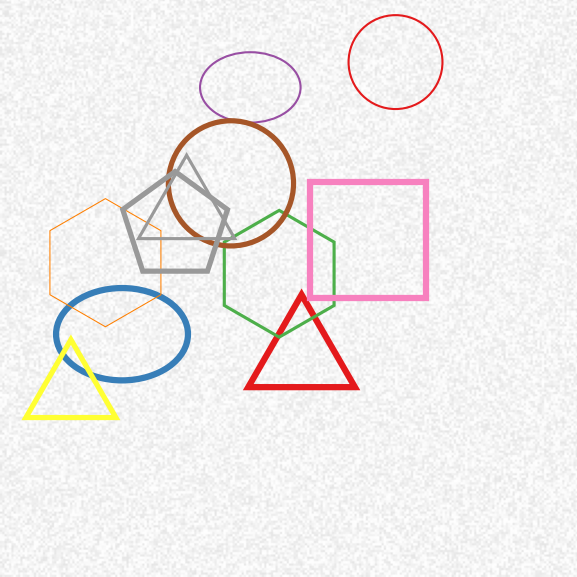[{"shape": "circle", "thickness": 1, "radius": 0.41, "center": [0.685, 0.892]}, {"shape": "triangle", "thickness": 3, "radius": 0.53, "center": [0.522, 0.382]}, {"shape": "oval", "thickness": 3, "radius": 0.57, "center": [0.211, 0.42]}, {"shape": "hexagon", "thickness": 1.5, "radius": 0.55, "center": [0.483, 0.525]}, {"shape": "oval", "thickness": 1, "radius": 0.44, "center": [0.433, 0.848]}, {"shape": "hexagon", "thickness": 0.5, "radius": 0.55, "center": [0.183, 0.544]}, {"shape": "triangle", "thickness": 2.5, "radius": 0.45, "center": [0.123, 0.321]}, {"shape": "circle", "thickness": 2.5, "radius": 0.54, "center": [0.4, 0.682]}, {"shape": "square", "thickness": 3, "radius": 0.5, "center": [0.637, 0.584]}, {"shape": "pentagon", "thickness": 2.5, "radius": 0.48, "center": [0.303, 0.607]}, {"shape": "triangle", "thickness": 1.5, "radius": 0.48, "center": [0.323, 0.634]}]